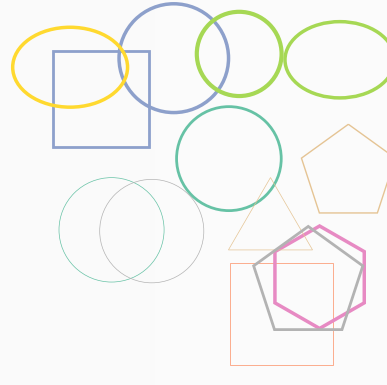[{"shape": "circle", "thickness": 0.5, "radius": 0.68, "center": [0.288, 0.403]}, {"shape": "circle", "thickness": 2, "radius": 0.68, "center": [0.591, 0.588]}, {"shape": "square", "thickness": 0.5, "radius": 0.66, "center": [0.726, 0.185]}, {"shape": "circle", "thickness": 2.5, "radius": 0.71, "center": [0.448, 0.849]}, {"shape": "square", "thickness": 2, "radius": 0.62, "center": [0.261, 0.744]}, {"shape": "hexagon", "thickness": 2.5, "radius": 0.67, "center": [0.825, 0.28]}, {"shape": "circle", "thickness": 3, "radius": 0.55, "center": [0.617, 0.86]}, {"shape": "oval", "thickness": 2.5, "radius": 0.71, "center": [0.877, 0.845]}, {"shape": "oval", "thickness": 2.5, "radius": 0.74, "center": [0.181, 0.825]}, {"shape": "triangle", "thickness": 0.5, "radius": 0.63, "center": [0.698, 0.414]}, {"shape": "pentagon", "thickness": 1, "radius": 0.64, "center": [0.899, 0.55]}, {"shape": "pentagon", "thickness": 2, "radius": 0.74, "center": [0.795, 0.264]}, {"shape": "circle", "thickness": 0.5, "radius": 0.67, "center": [0.392, 0.4]}]